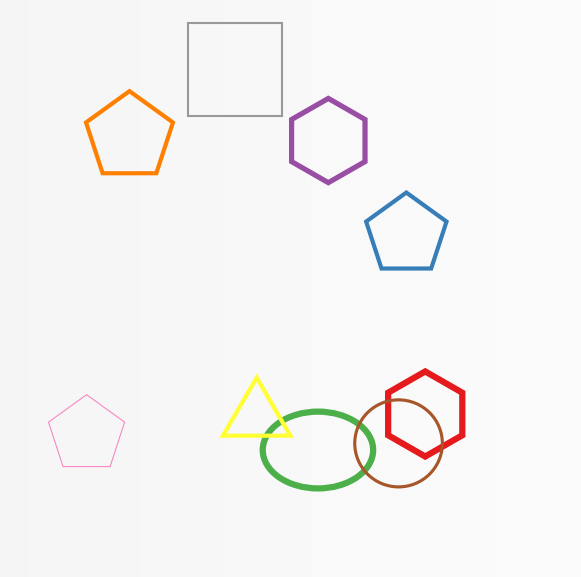[{"shape": "hexagon", "thickness": 3, "radius": 0.37, "center": [0.732, 0.282]}, {"shape": "pentagon", "thickness": 2, "radius": 0.36, "center": [0.699, 0.593]}, {"shape": "oval", "thickness": 3, "radius": 0.47, "center": [0.547, 0.22]}, {"shape": "hexagon", "thickness": 2.5, "radius": 0.36, "center": [0.565, 0.756]}, {"shape": "pentagon", "thickness": 2, "radius": 0.39, "center": [0.223, 0.763]}, {"shape": "triangle", "thickness": 2, "radius": 0.33, "center": [0.442, 0.278]}, {"shape": "circle", "thickness": 1.5, "radius": 0.38, "center": [0.686, 0.231]}, {"shape": "pentagon", "thickness": 0.5, "radius": 0.34, "center": [0.149, 0.247]}, {"shape": "square", "thickness": 1, "radius": 0.41, "center": [0.404, 0.879]}]